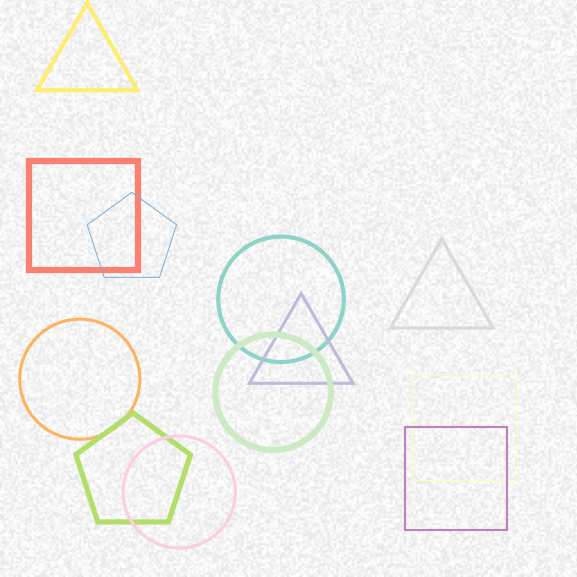[{"shape": "circle", "thickness": 2, "radius": 0.54, "center": [0.487, 0.481]}, {"shape": "square", "thickness": 0.5, "radius": 0.46, "center": [0.804, 0.259]}, {"shape": "triangle", "thickness": 1.5, "radius": 0.52, "center": [0.521, 0.387]}, {"shape": "square", "thickness": 3, "radius": 0.47, "center": [0.145, 0.626]}, {"shape": "pentagon", "thickness": 0.5, "radius": 0.41, "center": [0.228, 0.585]}, {"shape": "circle", "thickness": 1.5, "radius": 0.52, "center": [0.138, 0.343]}, {"shape": "pentagon", "thickness": 2.5, "radius": 0.52, "center": [0.231, 0.18]}, {"shape": "circle", "thickness": 1.5, "radius": 0.49, "center": [0.31, 0.147]}, {"shape": "triangle", "thickness": 1.5, "radius": 0.51, "center": [0.765, 0.483]}, {"shape": "square", "thickness": 1, "radius": 0.44, "center": [0.789, 0.171]}, {"shape": "circle", "thickness": 3, "radius": 0.5, "center": [0.473, 0.32]}, {"shape": "triangle", "thickness": 2, "radius": 0.5, "center": [0.151, 0.893]}]